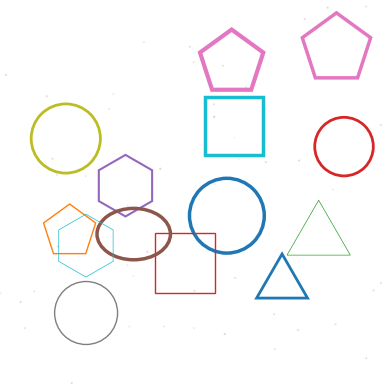[{"shape": "circle", "thickness": 2.5, "radius": 0.49, "center": [0.589, 0.44]}, {"shape": "triangle", "thickness": 2, "radius": 0.38, "center": [0.733, 0.264]}, {"shape": "pentagon", "thickness": 1, "radius": 0.36, "center": [0.181, 0.399]}, {"shape": "triangle", "thickness": 0.5, "radius": 0.48, "center": [0.828, 0.385]}, {"shape": "circle", "thickness": 2, "radius": 0.38, "center": [0.894, 0.619]}, {"shape": "square", "thickness": 1, "radius": 0.39, "center": [0.481, 0.316]}, {"shape": "hexagon", "thickness": 1.5, "radius": 0.4, "center": [0.326, 0.518]}, {"shape": "oval", "thickness": 2.5, "radius": 0.48, "center": [0.347, 0.392]}, {"shape": "pentagon", "thickness": 2.5, "radius": 0.47, "center": [0.874, 0.873]}, {"shape": "pentagon", "thickness": 3, "radius": 0.43, "center": [0.602, 0.837]}, {"shape": "circle", "thickness": 1, "radius": 0.41, "center": [0.224, 0.187]}, {"shape": "circle", "thickness": 2, "radius": 0.45, "center": [0.171, 0.64]}, {"shape": "square", "thickness": 2.5, "radius": 0.38, "center": [0.607, 0.672]}, {"shape": "hexagon", "thickness": 0.5, "radius": 0.41, "center": [0.223, 0.362]}]